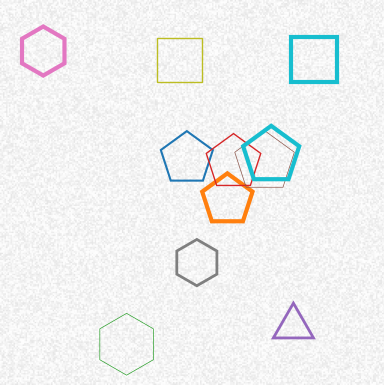[{"shape": "pentagon", "thickness": 1.5, "radius": 0.36, "center": [0.485, 0.588]}, {"shape": "pentagon", "thickness": 3, "radius": 0.34, "center": [0.591, 0.481]}, {"shape": "hexagon", "thickness": 0.5, "radius": 0.4, "center": [0.329, 0.106]}, {"shape": "pentagon", "thickness": 1, "radius": 0.37, "center": [0.607, 0.579]}, {"shape": "triangle", "thickness": 2, "radius": 0.3, "center": [0.762, 0.152]}, {"shape": "pentagon", "thickness": 0.5, "radius": 0.41, "center": [0.687, 0.579]}, {"shape": "hexagon", "thickness": 3, "radius": 0.32, "center": [0.112, 0.867]}, {"shape": "hexagon", "thickness": 2, "radius": 0.3, "center": [0.511, 0.318]}, {"shape": "square", "thickness": 1, "radius": 0.29, "center": [0.466, 0.844]}, {"shape": "square", "thickness": 3, "radius": 0.29, "center": [0.815, 0.845]}, {"shape": "pentagon", "thickness": 3, "radius": 0.38, "center": [0.704, 0.597]}]